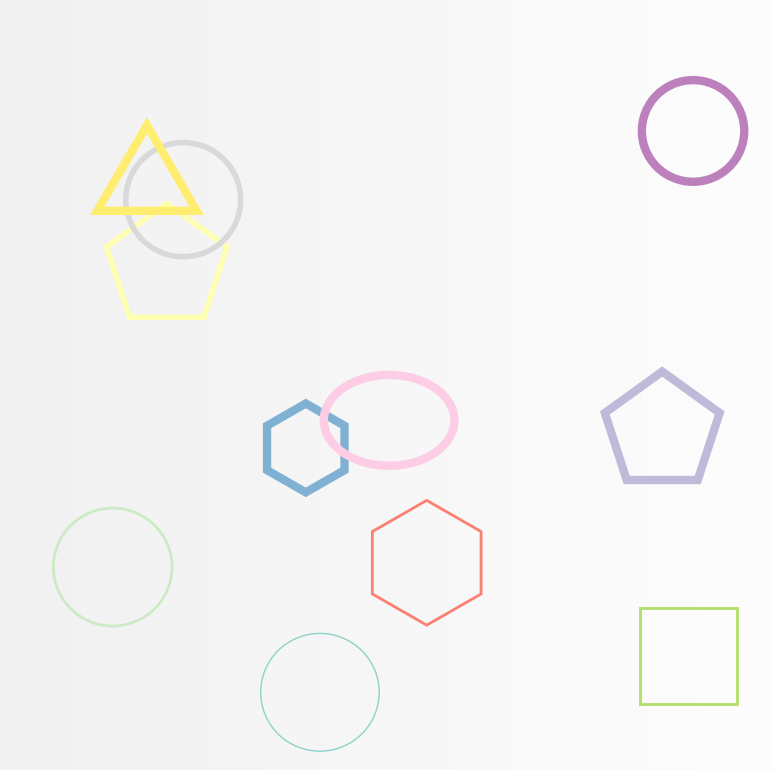[{"shape": "circle", "thickness": 0.5, "radius": 0.38, "center": [0.413, 0.101]}, {"shape": "pentagon", "thickness": 2, "radius": 0.41, "center": [0.215, 0.654]}, {"shape": "pentagon", "thickness": 3, "radius": 0.39, "center": [0.855, 0.44]}, {"shape": "hexagon", "thickness": 1, "radius": 0.41, "center": [0.551, 0.269]}, {"shape": "hexagon", "thickness": 3, "radius": 0.29, "center": [0.395, 0.418]}, {"shape": "square", "thickness": 1, "radius": 0.31, "center": [0.888, 0.149]}, {"shape": "oval", "thickness": 3, "radius": 0.42, "center": [0.502, 0.454]}, {"shape": "circle", "thickness": 2, "radius": 0.37, "center": [0.236, 0.741]}, {"shape": "circle", "thickness": 3, "radius": 0.33, "center": [0.894, 0.83]}, {"shape": "circle", "thickness": 1, "radius": 0.38, "center": [0.145, 0.264]}, {"shape": "triangle", "thickness": 3, "radius": 0.37, "center": [0.19, 0.763]}]